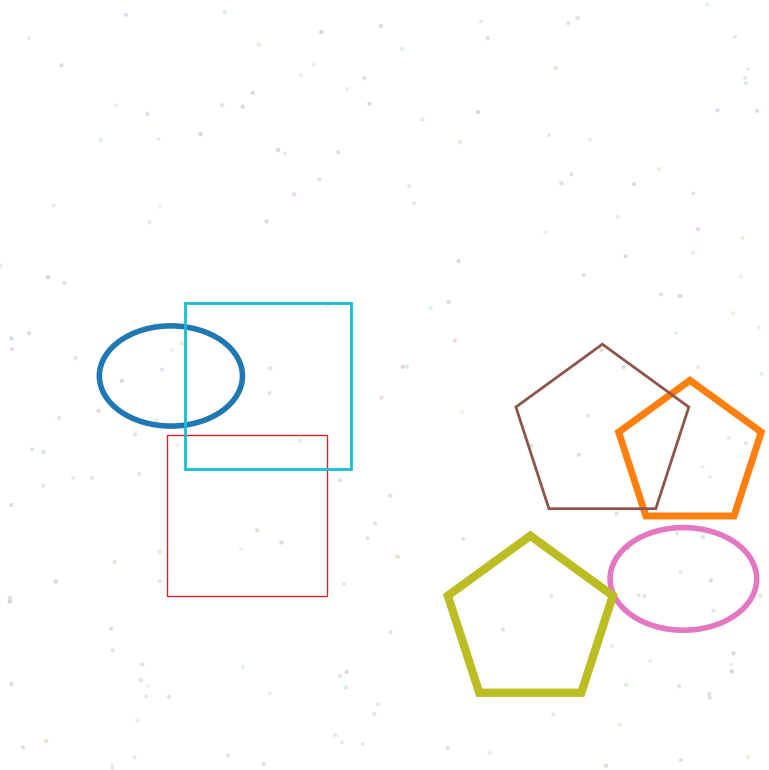[{"shape": "oval", "thickness": 2, "radius": 0.46, "center": [0.222, 0.512]}, {"shape": "pentagon", "thickness": 2.5, "radius": 0.49, "center": [0.896, 0.409]}, {"shape": "square", "thickness": 0.5, "radius": 0.52, "center": [0.321, 0.331]}, {"shape": "pentagon", "thickness": 1, "radius": 0.59, "center": [0.782, 0.435]}, {"shape": "oval", "thickness": 2, "radius": 0.48, "center": [0.888, 0.248]}, {"shape": "pentagon", "thickness": 3, "radius": 0.56, "center": [0.689, 0.192]}, {"shape": "square", "thickness": 1, "radius": 0.54, "center": [0.348, 0.499]}]